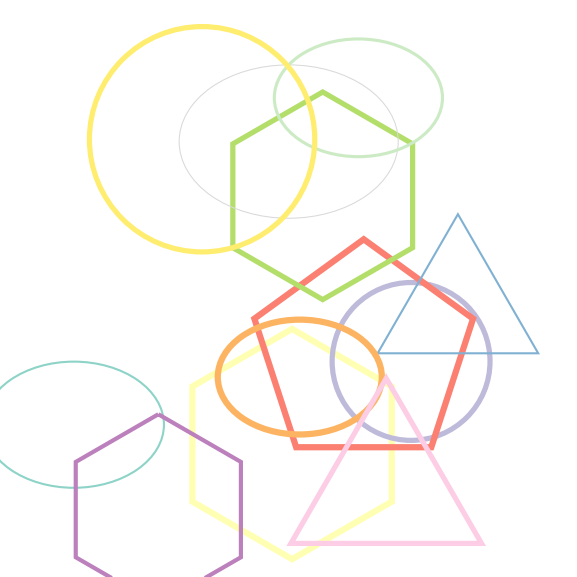[{"shape": "oval", "thickness": 1, "radius": 0.78, "center": [0.128, 0.264]}, {"shape": "hexagon", "thickness": 3, "radius": 1.0, "center": [0.506, 0.23]}, {"shape": "circle", "thickness": 2.5, "radius": 0.68, "center": [0.712, 0.373]}, {"shape": "pentagon", "thickness": 3, "radius": 1.0, "center": [0.63, 0.386]}, {"shape": "triangle", "thickness": 1, "radius": 0.8, "center": [0.793, 0.468]}, {"shape": "oval", "thickness": 3, "radius": 0.71, "center": [0.519, 0.346]}, {"shape": "hexagon", "thickness": 2.5, "radius": 0.9, "center": [0.559, 0.66]}, {"shape": "triangle", "thickness": 2.5, "radius": 0.95, "center": [0.669, 0.153]}, {"shape": "oval", "thickness": 0.5, "radius": 0.95, "center": [0.5, 0.754]}, {"shape": "hexagon", "thickness": 2, "radius": 0.83, "center": [0.274, 0.117]}, {"shape": "oval", "thickness": 1.5, "radius": 0.73, "center": [0.621, 0.83]}, {"shape": "circle", "thickness": 2.5, "radius": 0.98, "center": [0.35, 0.758]}]